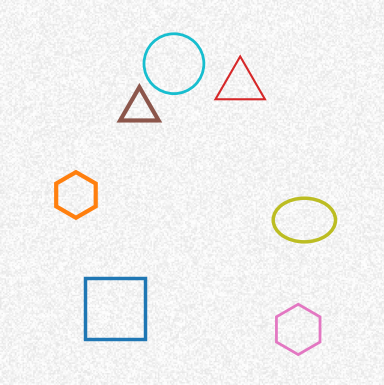[{"shape": "square", "thickness": 2.5, "radius": 0.39, "center": [0.299, 0.198]}, {"shape": "hexagon", "thickness": 3, "radius": 0.3, "center": [0.197, 0.494]}, {"shape": "triangle", "thickness": 1.5, "radius": 0.37, "center": [0.624, 0.779]}, {"shape": "triangle", "thickness": 3, "radius": 0.29, "center": [0.362, 0.716]}, {"shape": "hexagon", "thickness": 2, "radius": 0.33, "center": [0.775, 0.144]}, {"shape": "oval", "thickness": 2.5, "radius": 0.4, "center": [0.791, 0.428]}, {"shape": "circle", "thickness": 2, "radius": 0.39, "center": [0.452, 0.835]}]